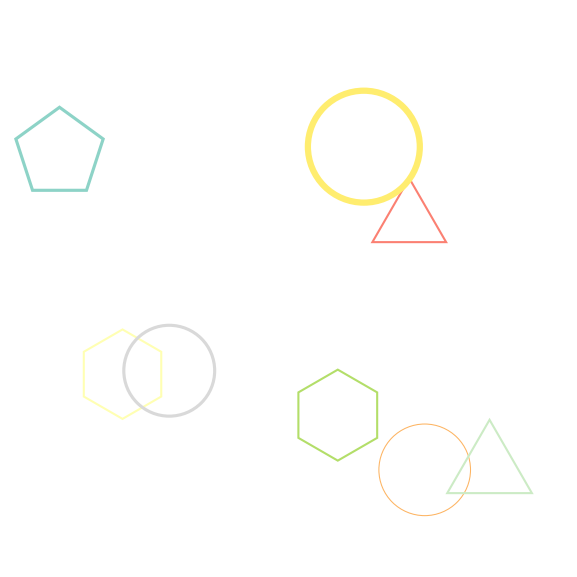[{"shape": "pentagon", "thickness": 1.5, "radius": 0.4, "center": [0.103, 0.734]}, {"shape": "hexagon", "thickness": 1, "radius": 0.39, "center": [0.212, 0.351]}, {"shape": "triangle", "thickness": 1, "radius": 0.37, "center": [0.709, 0.617]}, {"shape": "circle", "thickness": 0.5, "radius": 0.4, "center": [0.735, 0.186]}, {"shape": "hexagon", "thickness": 1, "radius": 0.39, "center": [0.585, 0.28]}, {"shape": "circle", "thickness": 1.5, "radius": 0.39, "center": [0.293, 0.357]}, {"shape": "triangle", "thickness": 1, "radius": 0.42, "center": [0.848, 0.188]}, {"shape": "circle", "thickness": 3, "radius": 0.48, "center": [0.63, 0.745]}]